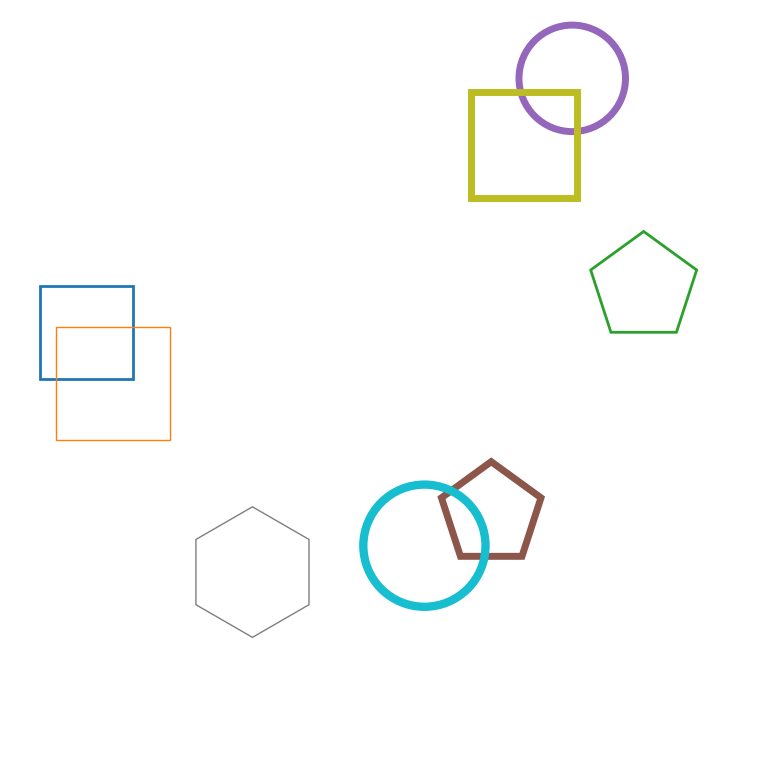[{"shape": "square", "thickness": 1, "radius": 0.3, "center": [0.113, 0.568]}, {"shape": "square", "thickness": 0.5, "radius": 0.37, "center": [0.147, 0.502]}, {"shape": "pentagon", "thickness": 1, "radius": 0.36, "center": [0.836, 0.627]}, {"shape": "circle", "thickness": 2.5, "radius": 0.35, "center": [0.743, 0.898]}, {"shape": "pentagon", "thickness": 2.5, "radius": 0.34, "center": [0.638, 0.332]}, {"shape": "hexagon", "thickness": 0.5, "radius": 0.42, "center": [0.328, 0.257]}, {"shape": "square", "thickness": 2.5, "radius": 0.34, "center": [0.681, 0.812]}, {"shape": "circle", "thickness": 3, "radius": 0.4, "center": [0.551, 0.291]}]